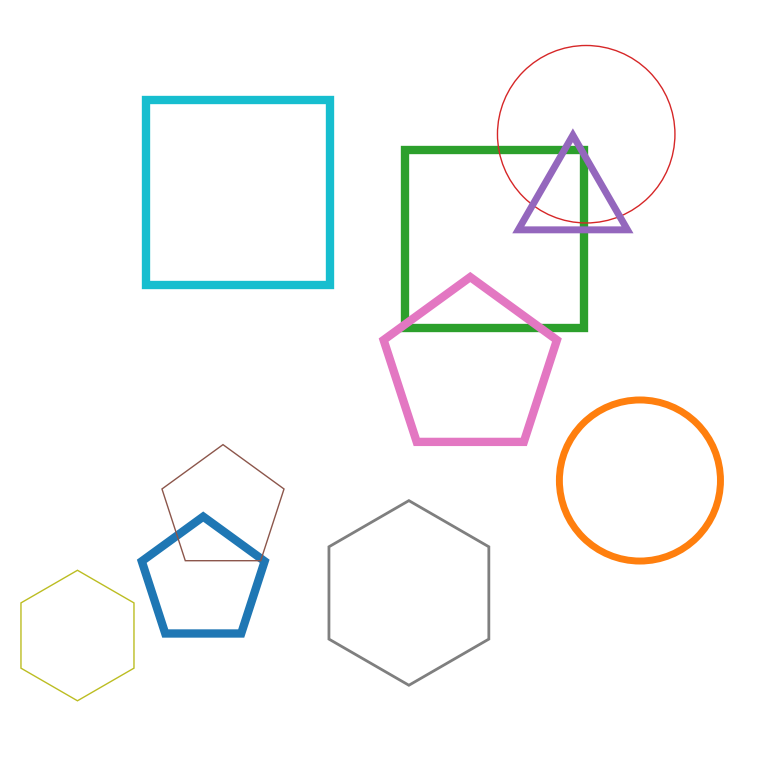[{"shape": "pentagon", "thickness": 3, "radius": 0.42, "center": [0.264, 0.245]}, {"shape": "circle", "thickness": 2.5, "radius": 0.52, "center": [0.831, 0.376]}, {"shape": "square", "thickness": 3, "radius": 0.58, "center": [0.642, 0.69]}, {"shape": "circle", "thickness": 0.5, "radius": 0.58, "center": [0.761, 0.826]}, {"shape": "triangle", "thickness": 2.5, "radius": 0.41, "center": [0.744, 0.742]}, {"shape": "pentagon", "thickness": 0.5, "radius": 0.42, "center": [0.29, 0.339]}, {"shape": "pentagon", "thickness": 3, "radius": 0.59, "center": [0.611, 0.522]}, {"shape": "hexagon", "thickness": 1, "radius": 0.6, "center": [0.531, 0.23]}, {"shape": "hexagon", "thickness": 0.5, "radius": 0.42, "center": [0.101, 0.175]}, {"shape": "square", "thickness": 3, "radius": 0.6, "center": [0.309, 0.75]}]